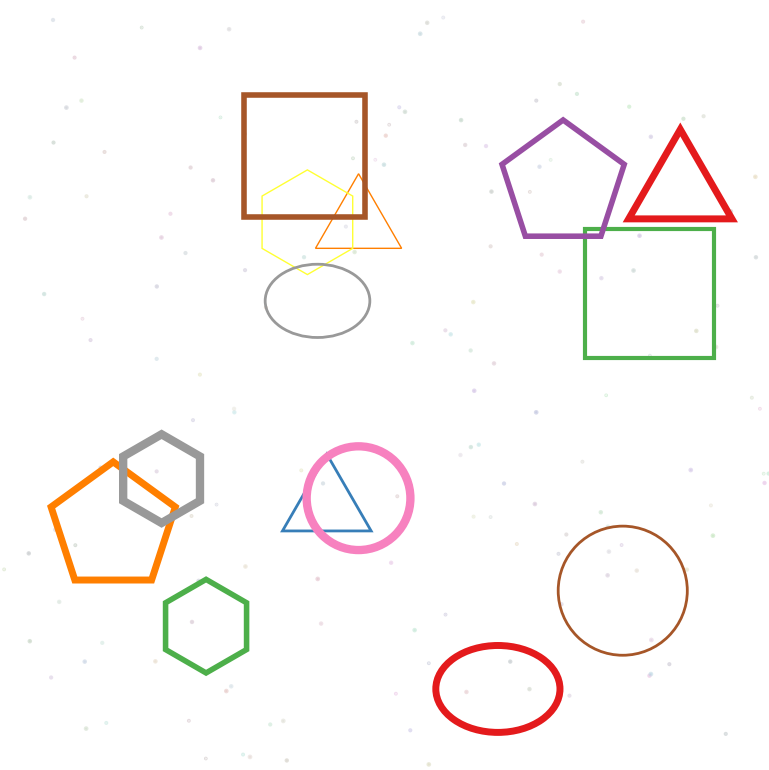[{"shape": "triangle", "thickness": 2.5, "radius": 0.39, "center": [0.884, 0.754]}, {"shape": "oval", "thickness": 2.5, "radius": 0.4, "center": [0.647, 0.105]}, {"shape": "triangle", "thickness": 1, "radius": 0.33, "center": [0.424, 0.344]}, {"shape": "hexagon", "thickness": 2, "radius": 0.3, "center": [0.268, 0.187]}, {"shape": "square", "thickness": 1.5, "radius": 0.42, "center": [0.844, 0.619]}, {"shape": "pentagon", "thickness": 2, "radius": 0.42, "center": [0.731, 0.761]}, {"shape": "triangle", "thickness": 0.5, "radius": 0.32, "center": [0.466, 0.71]}, {"shape": "pentagon", "thickness": 2.5, "radius": 0.42, "center": [0.147, 0.315]}, {"shape": "hexagon", "thickness": 0.5, "radius": 0.34, "center": [0.399, 0.711]}, {"shape": "square", "thickness": 2, "radius": 0.39, "center": [0.395, 0.797]}, {"shape": "circle", "thickness": 1, "radius": 0.42, "center": [0.809, 0.233]}, {"shape": "circle", "thickness": 3, "radius": 0.34, "center": [0.466, 0.353]}, {"shape": "hexagon", "thickness": 3, "radius": 0.29, "center": [0.21, 0.378]}, {"shape": "oval", "thickness": 1, "radius": 0.34, "center": [0.412, 0.609]}]